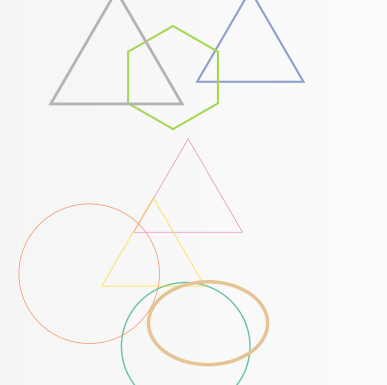[{"shape": "circle", "thickness": 1, "radius": 0.83, "center": [0.479, 0.1]}, {"shape": "circle", "thickness": 0.5, "radius": 0.91, "center": [0.23, 0.289]}, {"shape": "triangle", "thickness": 1.5, "radius": 0.79, "center": [0.646, 0.867]}, {"shape": "triangle", "thickness": 0.5, "radius": 0.81, "center": [0.486, 0.478]}, {"shape": "hexagon", "thickness": 1.5, "radius": 0.67, "center": [0.447, 0.799]}, {"shape": "triangle", "thickness": 0.5, "radius": 0.77, "center": [0.395, 0.334]}, {"shape": "oval", "thickness": 2.5, "radius": 0.77, "center": [0.537, 0.161]}, {"shape": "triangle", "thickness": 2, "radius": 0.98, "center": [0.3, 0.828]}]